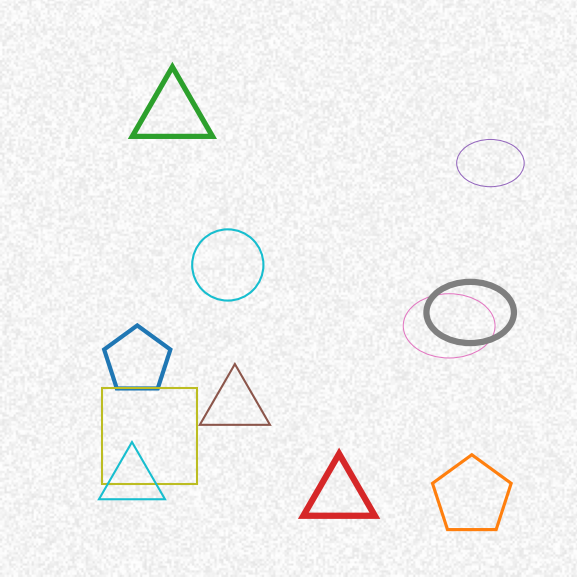[{"shape": "pentagon", "thickness": 2, "radius": 0.3, "center": [0.238, 0.375]}, {"shape": "pentagon", "thickness": 1.5, "radius": 0.36, "center": [0.817, 0.14]}, {"shape": "triangle", "thickness": 2.5, "radius": 0.4, "center": [0.299, 0.803]}, {"shape": "triangle", "thickness": 3, "radius": 0.36, "center": [0.587, 0.142]}, {"shape": "oval", "thickness": 0.5, "radius": 0.29, "center": [0.849, 0.717]}, {"shape": "triangle", "thickness": 1, "radius": 0.35, "center": [0.407, 0.299]}, {"shape": "oval", "thickness": 0.5, "radius": 0.4, "center": [0.778, 0.435]}, {"shape": "oval", "thickness": 3, "radius": 0.38, "center": [0.814, 0.458]}, {"shape": "square", "thickness": 1, "radius": 0.41, "center": [0.259, 0.245]}, {"shape": "circle", "thickness": 1, "radius": 0.31, "center": [0.394, 0.54]}, {"shape": "triangle", "thickness": 1, "radius": 0.33, "center": [0.229, 0.168]}]